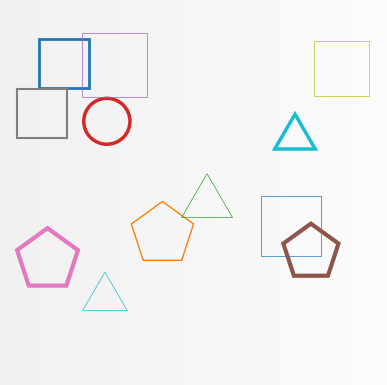[{"shape": "square", "thickness": 0.5, "radius": 0.39, "center": [0.751, 0.412]}, {"shape": "square", "thickness": 2, "radius": 0.32, "center": [0.166, 0.836]}, {"shape": "pentagon", "thickness": 1, "radius": 0.42, "center": [0.419, 0.392]}, {"shape": "triangle", "thickness": 0.5, "radius": 0.38, "center": [0.534, 0.473]}, {"shape": "circle", "thickness": 2.5, "radius": 0.3, "center": [0.276, 0.685]}, {"shape": "square", "thickness": 0.5, "radius": 0.42, "center": [0.296, 0.831]}, {"shape": "pentagon", "thickness": 3, "radius": 0.37, "center": [0.802, 0.344]}, {"shape": "pentagon", "thickness": 3, "radius": 0.41, "center": [0.123, 0.325]}, {"shape": "square", "thickness": 1.5, "radius": 0.32, "center": [0.108, 0.706]}, {"shape": "square", "thickness": 0.5, "radius": 0.35, "center": [0.882, 0.822]}, {"shape": "triangle", "thickness": 0.5, "radius": 0.33, "center": [0.271, 0.226]}, {"shape": "triangle", "thickness": 2.5, "radius": 0.3, "center": [0.761, 0.643]}]